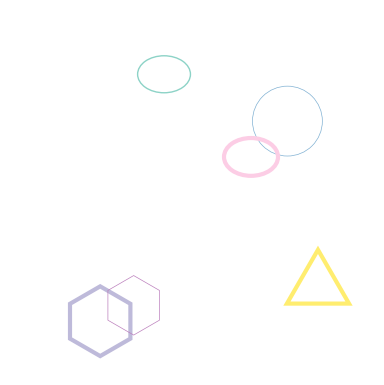[{"shape": "oval", "thickness": 1, "radius": 0.34, "center": [0.426, 0.807]}, {"shape": "hexagon", "thickness": 3, "radius": 0.45, "center": [0.26, 0.166]}, {"shape": "circle", "thickness": 0.5, "radius": 0.45, "center": [0.747, 0.685]}, {"shape": "oval", "thickness": 3, "radius": 0.35, "center": [0.652, 0.592]}, {"shape": "hexagon", "thickness": 0.5, "radius": 0.39, "center": [0.347, 0.207]}, {"shape": "triangle", "thickness": 3, "radius": 0.47, "center": [0.826, 0.258]}]